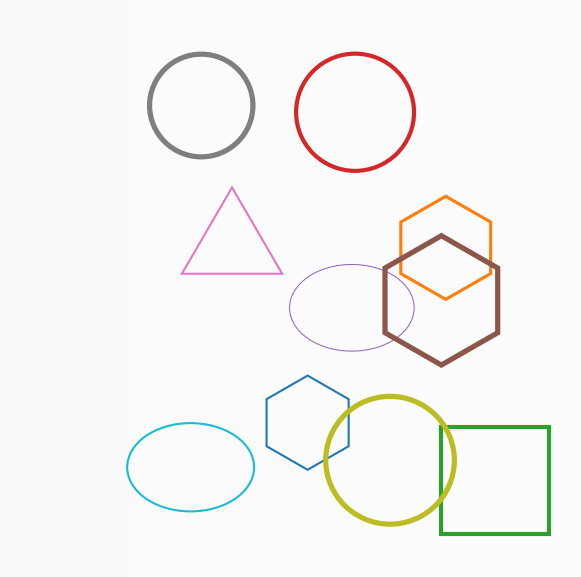[{"shape": "hexagon", "thickness": 1, "radius": 0.41, "center": [0.529, 0.267]}, {"shape": "hexagon", "thickness": 1.5, "radius": 0.45, "center": [0.767, 0.57]}, {"shape": "square", "thickness": 2, "radius": 0.46, "center": [0.852, 0.166]}, {"shape": "circle", "thickness": 2, "radius": 0.51, "center": [0.611, 0.805]}, {"shape": "oval", "thickness": 0.5, "radius": 0.54, "center": [0.605, 0.466]}, {"shape": "hexagon", "thickness": 2.5, "radius": 0.56, "center": [0.759, 0.479]}, {"shape": "triangle", "thickness": 1, "radius": 0.5, "center": [0.399, 0.575]}, {"shape": "circle", "thickness": 2.5, "radius": 0.44, "center": [0.346, 0.816]}, {"shape": "circle", "thickness": 2.5, "radius": 0.55, "center": [0.671, 0.202]}, {"shape": "oval", "thickness": 1, "radius": 0.55, "center": [0.328, 0.19]}]